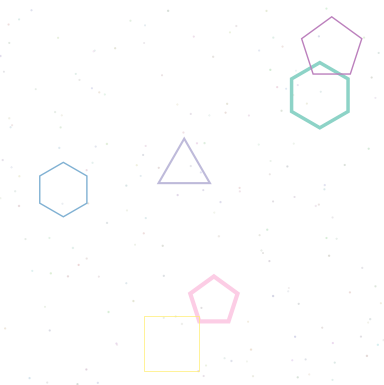[{"shape": "hexagon", "thickness": 2.5, "radius": 0.42, "center": [0.831, 0.753]}, {"shape": "triangle", "thickness": 1.5, "radius": 0.39, "center": [0.478, 0.563]}, {"shape": "hexagon", "thickness": 1, "radius": 0.35, "center": [0.164, 0.508]}, {"shape": "pentagon", "thickness": 3, "radius": 0.32, "center": [0.556, 0.217]}, {"shape": "pentagon", "thickness": 1, "radius": 0.41, "center": [0.862, 0.874]}, {"shape": "square", "thickness": 0.5, "radius": 0.36, "center": [0.445, 0.107]}]